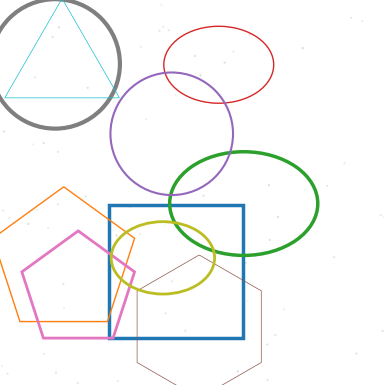[{"shape": "square", "thickness": 2.5, "radius": 0.87, "center": [0.457, 0.294]}, {"shape": "pentagon", "thickness": 1, "radius": 0.97, "center": [0.166, 0.321]}, {"shape": "oval", "thickness": 2.5, "radius": 0.96, "center": [0.633, 0.471]}, {"shape": "oval", "thickness": 1, "radius": 0.71, "center": [0.568, 0.832]}, {"shape": "circle", "thickness": 1.5, "radius": 0.8, "center": [0.446, 0.653]}, {"shape": "hexagon", "thickness": 0.5, "radius": 0.93, "center": [0.517, 0.152]}, {"shape": "pentagon", "thickness": 2, "radius": 0.77, "center": [0.203, 0.246]}, {"shape": "circle", "thickness": 3, "radius": 0.84, "center": [0.143, 0.834]}, {"shape": "oval", "thickness": 2, "radius": 0.67, "center": [0.423, 0.33]}, {"shape": "triangle", "thickness": 0.5, "radius": 0.86, "center": [0.161, 0.832]}]